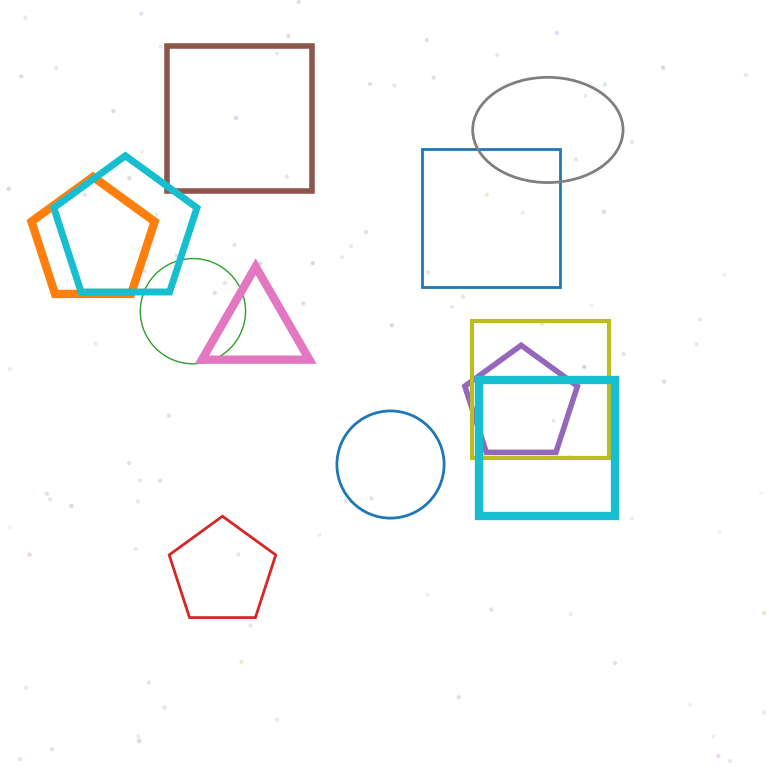[{"shape": "circle", "thickness": 1, "radius": 0.35, "center": [0.507, 0.397]}, {"shape": "square", "thickness": 1, "radius": 0.45, "center": [0.637, 0.717]}, {"shape": "pentagon", "thickness": 3, "radius": 0.42, "center": [0.121, 0.686]}, {"shape": "circle", "thickness": 0.5, "radius": 0.34, "center": [0.251, 0.596]}, {"shape": "pentagon", "thickness": 1, "radius": 0.36, "center": [0.289, 0.257]}, {"shape": "pentagon", "thickness": 2, "radius": 0.38, "center": [0.677, 0.475]}, {"shape": "square", "thickness": 2, "radius": 0.47, "center": [0.311, 0.846]}, {"shape": "triangle", "thickness": 3, "radius": 0.4, "center": [0.332, 0.573]}, {"shape": "oval", "thickness": 1, "radius": 0.49, "center": [0.712, 0.831]}, {"shape": "square", "thickness": 1.5, "radius": 0.44, "center": [0.702, 0.494]}, {"shape": "square", "thickness": 3, "radius": 0.44, "center": [0.711, 0.419]}, {"shape": "pentagon", "thickness": 2.5, "radius": 0.49, "center": [0.163, 0.7]}]